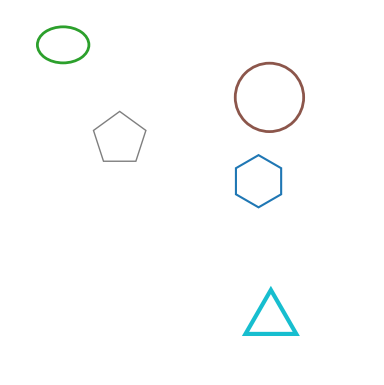[{"shape": "hexagon", "thickness": 1.5, "radius": 0.34, "center": [0.672, 0.529]}, {"shape": "oval", "thickness": 2, "radius": 0.33, "center": [0.164, 0.883]}, {"shape": "circle", "thickness": 2, "radius": 0.44, "center": [0.7, 0.747]}, {"shape": "pentagon", "thickness": 1, "radius": 0.36, "center": [0.311, 0.639]}, {"shape": "triangle", "thickness": 3, "radius": 0.38, "center": [0.704, 0.171]}]